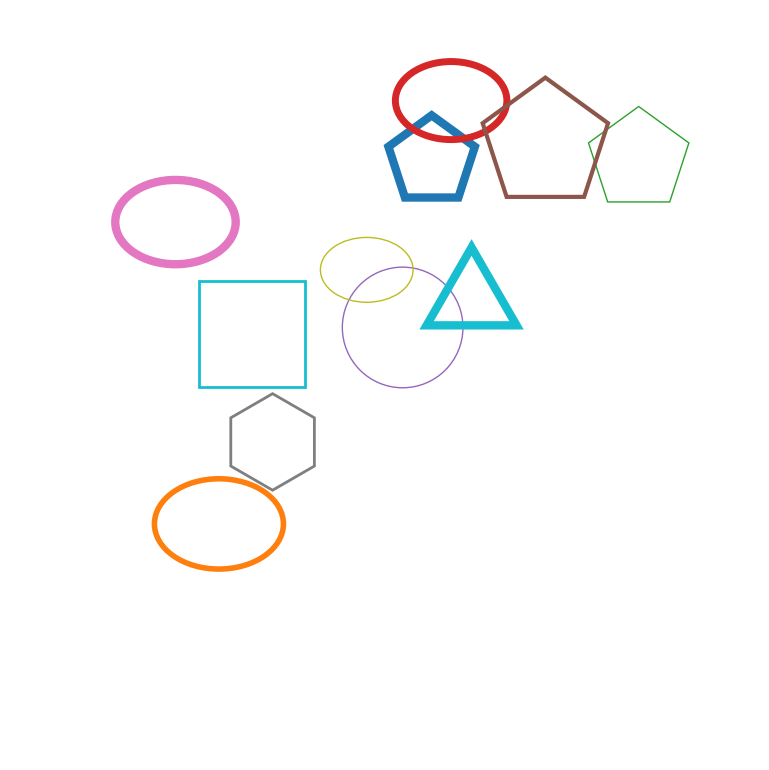[{"shape": "pentagon", "thickness": 3, "radius": 0.3, "center": [0.561, 0.791]}, {"shape": "oval", "thickness": 2, "radius": 0.42, "center": [0.284, 0.32]}, {"shape": "pentagon", "thickness": 0.5, "radius": 0.34, "center": [0.829, 0.793]}, {"shape": "oval", "thickness": 2.5, "radius": 0.36, "center": [0.586, 0.869]}, {"shape": "circle", "thickness": 0.5, "radius": 0.39, "center": [0.523, 0.575]}, {"shape": "pentagon", "thickness": 1.5, "radius": 0.43, "center": [0.708, 0.814]}, {"shape": "oval", "thickness": 3, "radius": 0.39, "center": [0.228, 0.712]}, {"shape": "hexagon", "thickness": 1, "radius": 0.31, "center": [0.354, 0.426]}, {"shape": "oval", "thickness": 0.5, "radius": 0.3, "center": [0.476, 0.65]}, {"shape": "triangle", "thickness": 3, "radius": 0.34, "center": [0.612, 0.611]}, {"shape": "square", "thickness": 1, "radius": 0.34, "center": [0.328, 0.566]}]